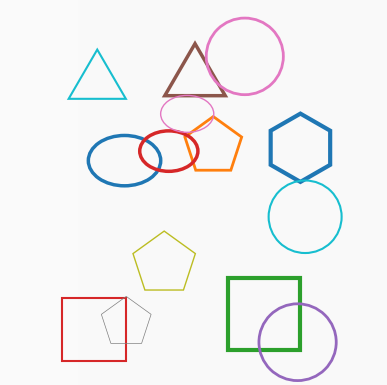[{"shape": "hexagon", "thickness": 3, "radius": 0.44, "center": [0.775, 0.616]}, {"shape": "oval", "thickness": 2.5, "radius": 0.47, "center": [0.321, 0.583]}, {"shape": "pentagon", "thickness": 2, "radius": 0.39, "center": [0.55, 0.62]}, {"shape": "square", "thickness": 3, "radius": 0.47, "center": [0.681, 0.185]}, {"shape": "square", "thickness": 1.5, "radius": 0.41, "center": [0.243, 0.144]}, {"shape": "oval", "thickness": 2.5, "radius": 0.38, "center": [0.436, 0.608]}, {"shape": "circle", "thickness": 2, "radius": 0.5, "center": [0.768, 0.111]}, {"shape": "triangle", "thickness": 2.5, "radius": 0.45, "center": [0.503, 0.797]}, {"shape": "oval", "thickness": 1, "radius": 0.34, "center": [0.483, 0.704]}, {"shape": "circle", "thickness": 2, "radius": 0.5, "center": [0.632, 0.854]}, {"shape": "pentagon", "thickness": 0.5, "radius": 0.34, "center": [0.326, 0.163]}, {"shape": "pentagon", "thickness": 1, "radius": 0.42, "center": [0.424, 0.315]}, {"shape": "triangle", "thickness": 1.5, "radius": 0.43, "center": [0.251, 0.786]}, {"shape": "circle", "thickness": 1.5, "radius": 0.47, "center": [0.787, 0.437]}]